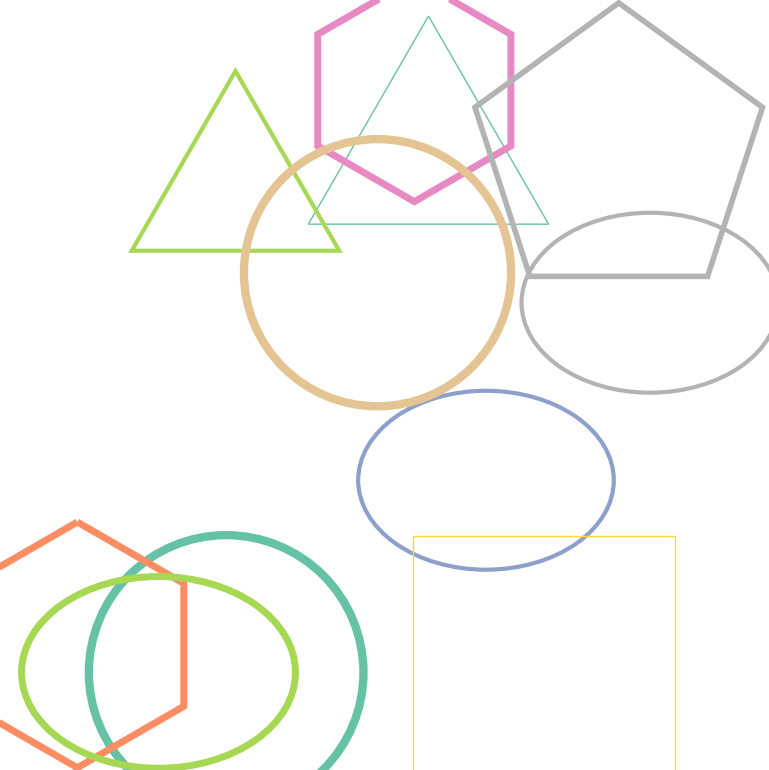[{"shape": "triangle", "thickness": 0.5, "radius": 0.9, "center": [0.556, 0.799]}, {"shape": "circle", "thickness": 3, "radius": 0.89, "center": [0.294, 0.127]}, {"shape": "hexagon", "thickness": 2.5, "radius": 0.8, "center": [0.1, 0.162]}, {"shape": "oval", "thickness": 1.5, "radius": 0.83, "center": [0.631, 0.376]}, {"shape": "hexagon", "thickness": 2.5, "radius": 0.72, "center": [0.538, 0.883]}, {"shape": "triangle", "thickness": 1.5, "radius": 0.78, "center": [0.306, 0.752]}, {"shape": "oval", "thickness": 2.5, "radius": 0.89, "center": [0.206, 0.127]}, {"shape": "square", "thickness": 0.5, "radius": 0.85, "center": [0.707, 0.134]}, {"shape": "circle", "thickness": 3, "radius": 0.87, "center": [0.49, 0.646]}, {"shape": "oval", "thickness": 1.5, "radius": 0.83, "center": [0.844, 0.607]}, {"shape": "pentagon", "thickness": 2, "radius": 0.98, "center": [0.804, 0.8]}]